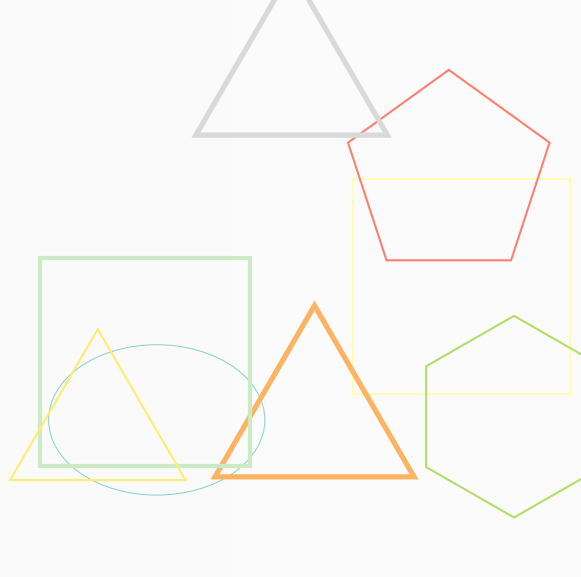[{"shape": "oval", "thickness": 0.5, "radius": 0.93, "center": [0.27, 0.272]}, {"shape": "square", "thickness": 1, "radius": 0.93, "center": [0.794, 0.503]}, {"shape": "pentagon", "thickness": 1, "radius": 0.91, "center": [0.772, 0.696]}, {"shape": "triangle", "thickness": 2.5, "radius": 0.99, "center": [0.541, 0.272]}, {"shape": "hexagon", "thickness": 1, "radius": 0.87, "center": [0.884, 0.278]}, {"shape": "triangle", "thickness": 2.5, "radius": 0.95, "center": [0.502, 0.86]}, {"shape": "square", "thickness": 2, "radius": 0.9, "center": [0.249, 0.372]}, {"shape": "triangle", "thickness": 1, "radius": 0.87, "center": [0.168, 0.255]}]